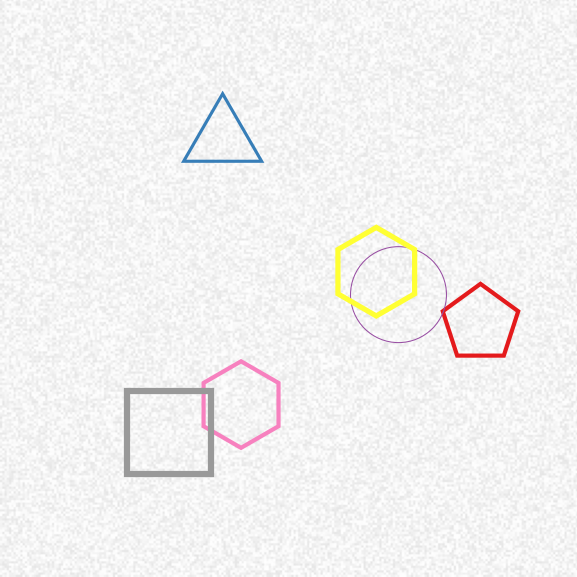[{"shape": "pentagon", "thickness": 2, "radius": 0.34, "center": [0.832, 0.439]}, {"shape": "triangle", "thickness": 1.5, "radius": 0.39, "center": [0.386, 0.759]}, {"shape": "circle", "thickness": 0.5, "radius": 0.42, "center": [0.69, 0.489]}, {"shape": "hexagon", "thickness": 2.5, "radius": 0.38, "center": [0.652, 0.529]}, {"shape": "hexagon", "thickness": 2, "radius": 0.37, "center": [0.417, 0.299]}, {"shape": "square", "thickness": 3, "radius": 0.36, "center": [0.293, 0.25]}]